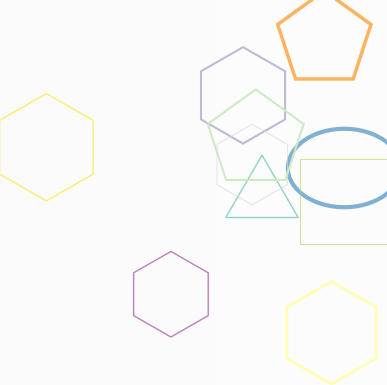[{"shape": "triangle", "thickness": 1, "radius": 0.54, "center": [0.676, 0.489]}, {"shape": "hexagon", "thickness": 2, "radius": 0.67, "center": [0.855, 0.136]}, {"shape": "hexagon", "thickness": 1.5, "radius": 0.63, "center": [0.627, 0.752]}, {"shape": "oval", "thickness": 3, "radius": 0.73, "center": [0.888, 0.564]}, {"shape": "pentagon", "thickness": 2.5, "radius": 0.63, "center": [0.837, 0.897]}, {"shape": "square", "thickness": 0.5, "radius": 0.56, "center": [0.887, 0.477]}, {"shape": "hexagon", "thickness": 0.5, "radius": 0.52, "center": [0.651, 0.573]}, {"shape": "hexagon", "thickness": 1, "radius": 0.56, "center": [0.441, 0.236]}, {"shape": "pentagon", "thickness": 1.5, "radius": 0.65, "center": [0.66, 0.638]}, {"shape": "hexagon", "thickness": 1, "radius": 0.7, "center": [0.12, 0.618]}]